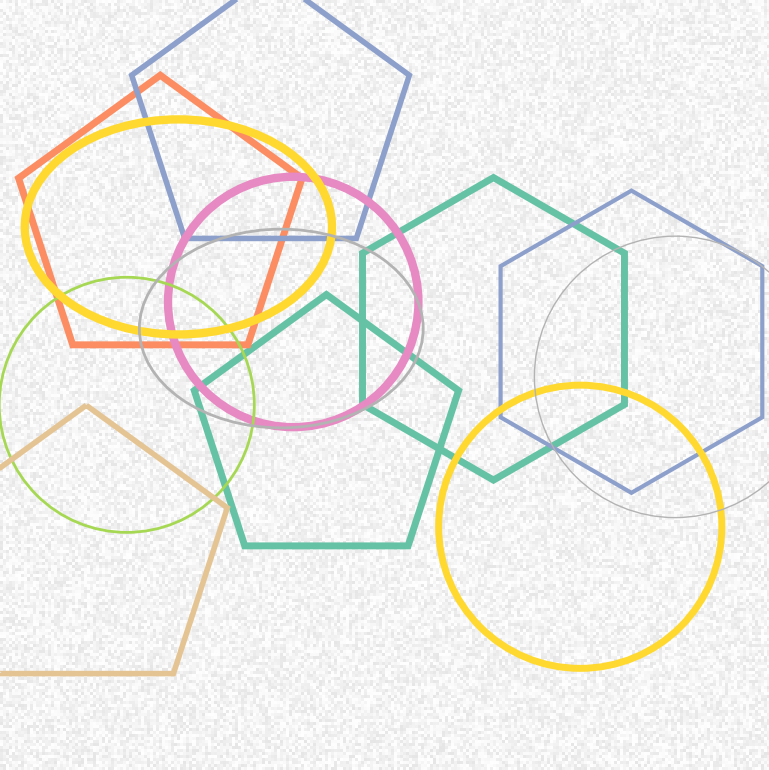[{"shape": "pentagon", "thickness": 2.5, "radius": 0.9, "center": [0.424, 0.437]}, {"shape": "hexagon", "thickness": 2.5, "radius": 0.98, "center": [0.641, 0.573]}, {"shape": "pentagon", "thickness": 2.5, "radius": 0.97, "center": [0.208, 0.709]}, {"shape": "hexagon", "thickness": 1.5, "radius": 0.98, "center": [0.82, 0.556]}, {"shape": "pentagon", "thickness": 2, "radius": 0.95, "center": [0.351, 0.844]}, {"shape": "circle", "thickness": 3, "radius": 0.81, "center": [0.381, 0.608]}, {"shape": "circle", "thickness": 1, "radius": 0.83, "center": [0.165, 0.474]}, {"shape": "circle", "thickness": 2.5, "radius": 0.92, "center": [0.754, 0.316]}, {"shape": "oval", "thickness": 3, "radius": 1.0, "center": [0.232, 0.705]}, {"shape": "pentagon", "thickness": 2, "radius": 0.96, "center": [0.112, 0.281]}, {"shape": "oval", "thickness": 1, "radius": 0.92, "center": [0.365, 0.573]}, {"shape": "circle", "thickness": 0.5, "radius": 0.91, "center": [0.877, 0.511]}]